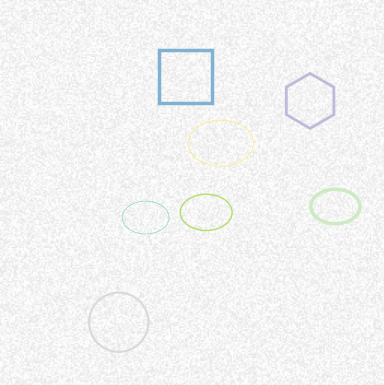[{"shape": "oval", "thickness": 0.5, "radius": 0.3, "center": [0.378, 0.435]}, {"shape": "hexagon", "thickness": 2, "radius": 0.36, "center": [0.805, 0.738]}, {"shape": "square", "thickness": 2.5, "radius": 0.34, "center": [0.481, 0.801]}, {"shape": "oval", "thickness": 1, "radius": 0.34, "center": [0.536, 0.448]}, {"shape": "circle", "thickness": 1.5, "radius": 0.39, "center": [0.308, 0.163]}, {"shape": "oval", "thickness": 2.5, "radius": 0.32, "center": [0.871, 0.464]}, {"shape": "oval", "thickness": 0.5, "radius": 0.43, "center": [0.573, 0.628]}]